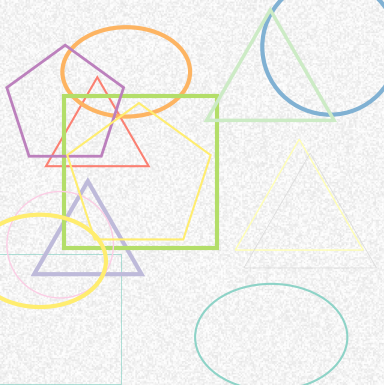[{"shape": "square", "thickness": 0.5, "radius": 0.84, "center": [0.146, 0.172]}, {"shape": "oval", "thickness": 1.5, "radius": 0.99, "center": [0.705, 0.124]}, {"shape": "triangle", "thickness": 1, "radius": 0.96, "center": [0.777, 0.446]}, {"shape": "triangle", "thickness": 3, "radius": 0.81, "center": [0.228, 0.368]}, {"shape": "triangle", "thickness": 1.5, "radius": 0.77, "center": [0.253, 0.645]}, {"shape": "circle", "thickness": 3, "radius": 0.88, "center": [0.857, 0.878]}, {"shape": "oval", "thickness": 3, "radius": 0.83, "center": [0.328, 0.813]}, {"shape": "square", "thickness": 3, "radius": 0.99, "center": [0.364, 0.553]}, {"shape": "circle", "thickness": 1, "radius": 0.69, "center": [0.156, 0.364]}, {"shape": "triangle", "thickness": 0.5, "radius": 0.99, "center": [0.806, 0.403]}, {"shape": "pentagon", "thickness": 2, "radius": 0.8, "center": [0.169, 0.723]}, {"shape": "triangle", "thickness": 2.5, "radius": 0.96, "center": [0.702, 0.783]}, {"shape": "oval", "thickness": 3, "radius": 0.86, "center": [0.104, 0.322]}, {"shape": "pentagon", "thickness": 1.5, "radius": 0.98, "center": [0.361, 0.536]}]